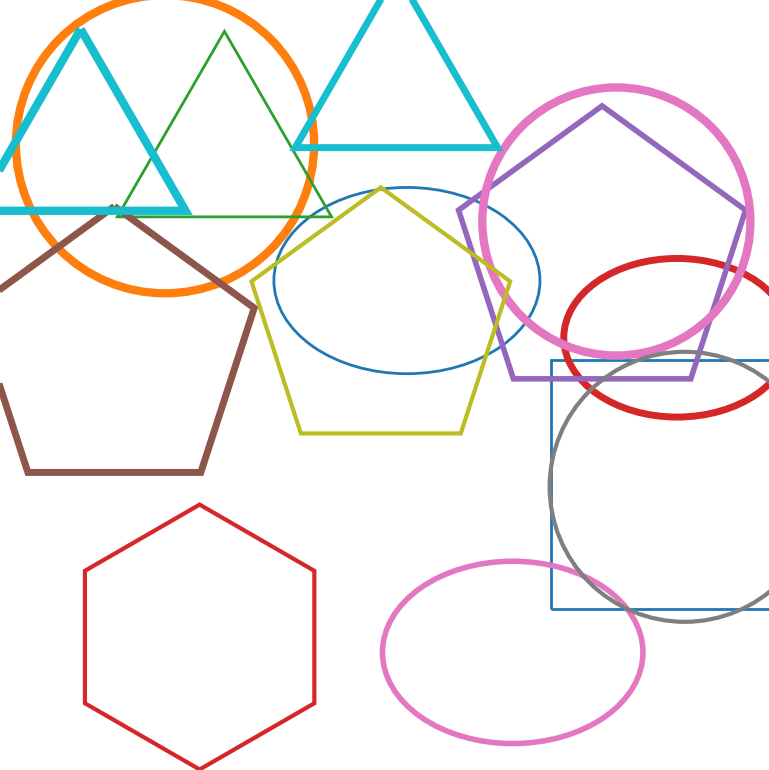[{"shape": "square", "thickness": 1, "radius": 0.81, "center": [0.878, 0.37]}, {"shape": "oval", "thickness": 1, "radius": 0.86, "center": [0.528, 0.636]}, {"shape": "circle", "thickness": 3, "radius": 0.97, "center": [0.214, 0.813]}, {"shape": "triangle", "thickness": 1, "radius": 0.8, "center": [0.291, 0.799]}, {"shape": "hexagon", "thickness": 1.5, "radius": 0.86, "center": [0.259, 0.173]}, {"shape": "oval", "thickness": 2.5, "radius": 0.74, "center": [0.879, 0.561]}, {"shape": "pentagon", "thickness": 2, "radius": 0.98, "center": [0.782, 0.667]}, {"shape": "pentagon", "thickness": 2.5, "radius": 0.96, "center": [0.148, 0.541]}, {"shape": "oval", "thickness": 2, "radius": 0.85, "center": [0.666, 0.153]}, {"shape": "circle", "thickness": 3, "radius": 0.87, "center": [0.8, 0.712]}, {"shape": "circle", "thickness": 1.5, "radius": 0.88, "center": [0.889, 0.368]}, {"shape": "pentagon", "thickness": 1.5, "radius": 0.88, "center": [0.495, 0.58]}, {"shape": "triangle", "thickness": 3, "radius": 0.79, "center": [0.105, 0.805]}, {"shape": "triangle", "thickness": 2.5, "radius": 0.76, "center": [0.515, 0.884]}]